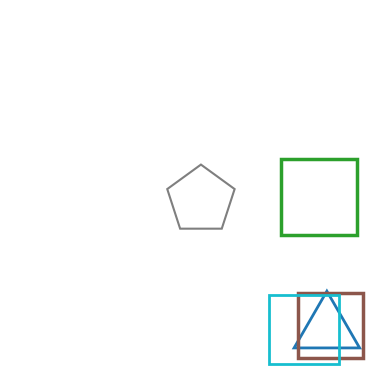[{"shape": "triangle", "thickness": 2, "radius": 0.49, "center": [0.849, 0.145]}, {"shape": "square", "thickness": 2.5, "radius": 0.49, "center": [0.828, 0.489]}, {"shape": "square", "thickness": 2.5, "radius": 0.42, "center": [0.859, 0.154]}, {"shape": "pentagon", "thickness": 1.5, "radius": 0.46, "center": [0.522, 0.48]}, {"shape": "square", "thickness": 2, "radius": 0.45, "center": [0.79, 0.144]}]